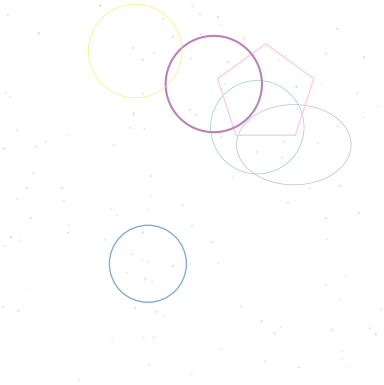[{"shape": "circle", "thickness": 0.5, "radius": 0.61, "center": [0.668, 0.67]}, {"shape": "oval", "thickness": 0.5, "radius": 0.74, "center": [0.763, 0.624]}, {"shape": "circle", "thickness": 1, "radius": 0.5, "center": [0.384, 0.315]}, {"shape": "pentagon", "thickness": 1, "radius": 0.66, "center": [0.69, 0.755]}, {"shape": "circle", "thickness": 1.5, "radius": 0.63, "center": [0.555, 0.782]}, {"shape": "circle", "thickness": 0.5, "radius": 0.61, "center": [0.351, 0.868]}]